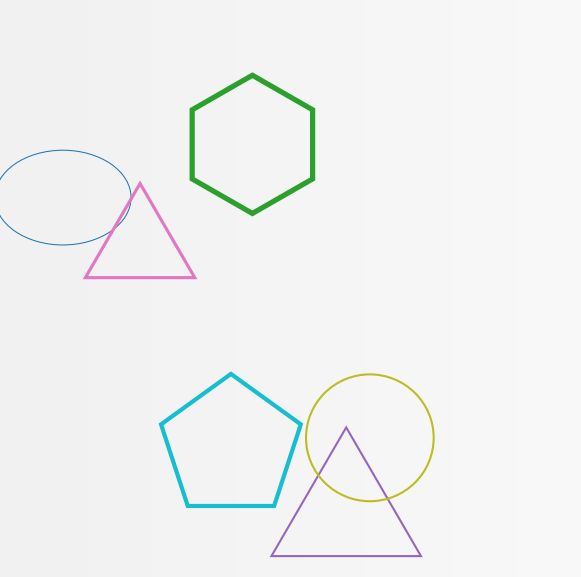[{"shape": "oval", "thickness": 0.5, "radius": 0.59, "center": [0.108, 0.657]}, {"shape": "hexagon", "thickness": 2.5, "radius": 0.6, "center": [0.434, 0.749]}, {"shape": "triangle", "thickness": 1, "radius": 0.74, "center": [0.596, 0.11]}, {"shape": "triangle", "thickness": 1.5, "radius": 0.54, "center": [0.241, 0.573]}, {"shape": "circle", "thickness": 1, "radius": 0.55, "center": [0.636, 0.241]}, {"shape": "pentagon", "thickness": 2, "radius": 0.63, "center": [0.397, 0.225]}]